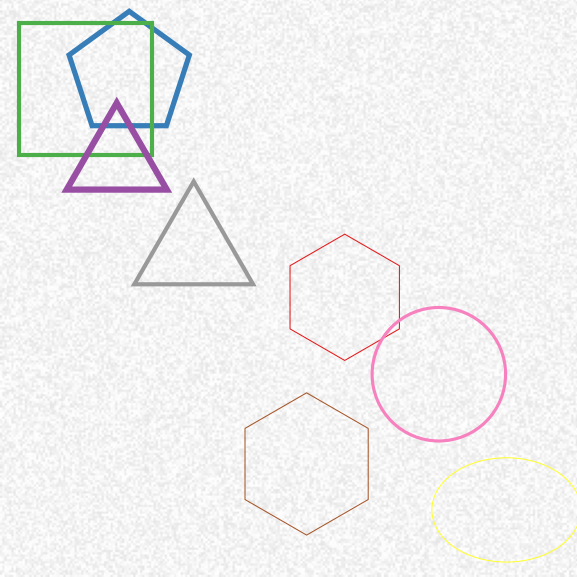[{"shape": "hexagon", "thickness": 0.5, "radius": 0.55, "center": [0.597, 0.484]}, {"shape": "pentagon", "thickness": 2.5, "radius": 0.55, "center": [0.224, 0.87]}, {"shape": "square", "thickness": 2, "radius": 0.57, "center": [0.148, 0.845]}, {"shape": "triangle", "thickness": 3, "radius": 0.5, "center": [0.202, 0.721]}, {"shape": "oval", "thickness": 0.5, "radius": 0.65, "center": [0.877, 0.116]}, {"shape": "hexagon", "thickness": 0.5, "radius": 0.62, "center": [0.531, 0.196]}, {"shape": "circle", "thickness": 1.5, "radius": 0.58, "center": [0.76, 0.351]}, {"shape": "triangle", "thickness": 2, "radius": 0.59, "center": [0.335, 0.566]}]